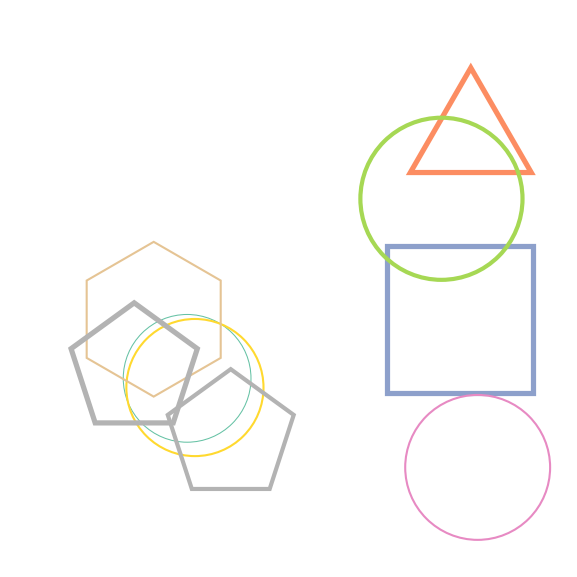[{"shape": "circle", "thickness": 0.5, "radius": 0.55, "center": [0.324, 0.344]}, {"shape": "triangle", "thickness": 2.5, "radius": 0.6, "center": [0.815, 0.761]}, {"shape": "square", "thickness": 2.5, "radius": 0.63, "center": [0.796, 0.446]}, {"shape": "circle", "thickness": 1, "radius": 0.63, "center": [0.827, 0.19]}, {"shape": "circle", "thickness": 2, "radius": 0.7, "center": [0.764, 0.655]}, {"shape": "circle", "thickness": 1, "radius": 0.59, "center": [0.338, 0.328]}, {"shape": "hexagon", "thickness": 1, "radius": 0.67, "center": [0.266, 0.446]}, {"shape": "pentagon", "thickness": 2.5, "radius": 0.57, "center": [0.232, 0.36]}, {"shape": "pentagon", "thickness": 2, "radius": 0.57, "center": [0.4, 0.245]}]